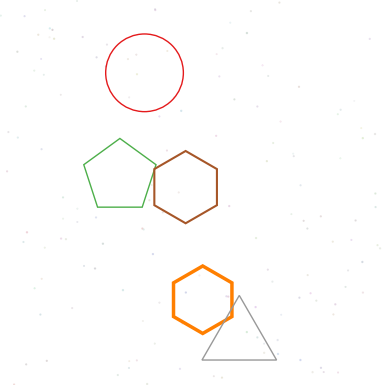[{"shape": "circle", "thickness": 1, "radius": 0.5, "center": [0.375, 0.811]}, {"shape": "pentagon", "thickness": 1, "radius": 0.49, "center": [0.311, 0.542]}, {"shape": "hexagon", "thickness": 2.5, "radius": 0.44, "center": [0.527, 0.222]}, {"shape": "hexagon", "thickness": 1.5, "radius": 0.47, "center": [0.482, 0.514]}, {"shape": "triangle", "thickness": 1, "radius": 0.56, "center": [0.622, 0.121]}]